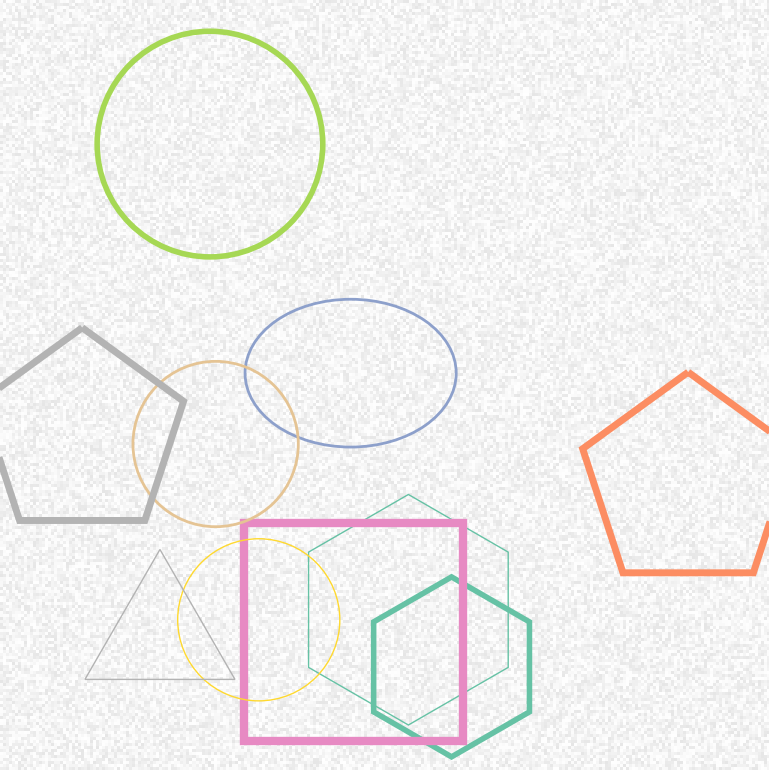[{"shape": "hexagon", "thickness": 2, "radius": 0.58, "center": [0.586, 0.134]}, {"shape": "hexagon", "thickness": 0.5, "radius": 0.75, "center": [0.53, 0.208]}, {"shape": "pentagon", "thickness": 2.5, "radius": 0.72, "center": [0.894, 0.373]}, {"shape": "oval", "thickness": 1, "radius": 0.69, "center": [0.455, 0.515]}, {"shape": "square", "thickness": 3, "radius": 0.71, "center": [0.459, 0.179]}, {"shape": "circle", "thickness": 2, "radius": 0.73, "center": [0.273, 0.813]}, {"shape": "circle", "thickness": 0.5, "radius": 0.53, "center": [0.336, 0.195]}, {"shape": "circle", "thickness": 1, "radius": 0.54, "center": [0.28, 0.423]}, {"shape": "triangle", "thickness": 0.5, "radius": 0.56, "center": [0.208, 0.174]}, {"shape": "pentagon", "thickness": 2.5, "radius": 0.69, "center": [0.107, 0.436]}]